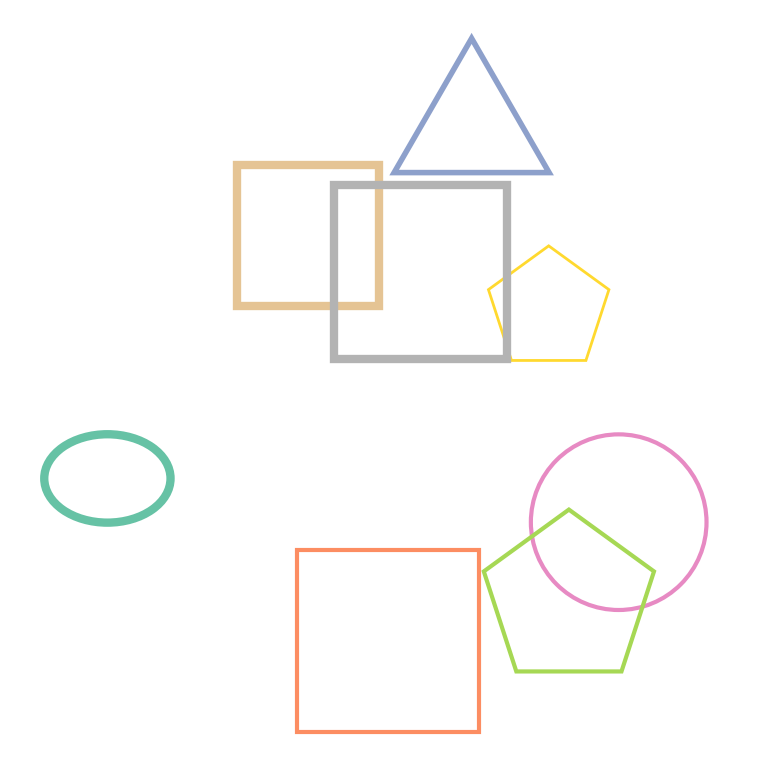[{"shape": "oval", "thickness": 3, "radius": 0.41, "center": [0.139, 0.379]}, {"shape": "square", "thickness": 1.5, "radius": 0.59, "center": [0.504, 0.167]}, {"shape": "triangle", "thickness": 2, "radius": 0.58, "center": [0.612, 0.834]}, {"shape": "circle", "thickness": 1.5, "radius": 0.57, "center": [0.803, 0.322]}, {"shape": "pentagon", "thickness": 1.5, "radius": 0.58, "center": [0.739, 0.222]}, {"shape": "pentagon", "thickness": 1, "radius": 0.41, "center": [0.713, 0.598]}, {"shape": "square", "thickness": 3, "radius": 0.46, "center": [0.4, 0.695]}, {"shape": "square", "thickness": 3, "radius": 0.56, "center": [0.546, 0.646]}]